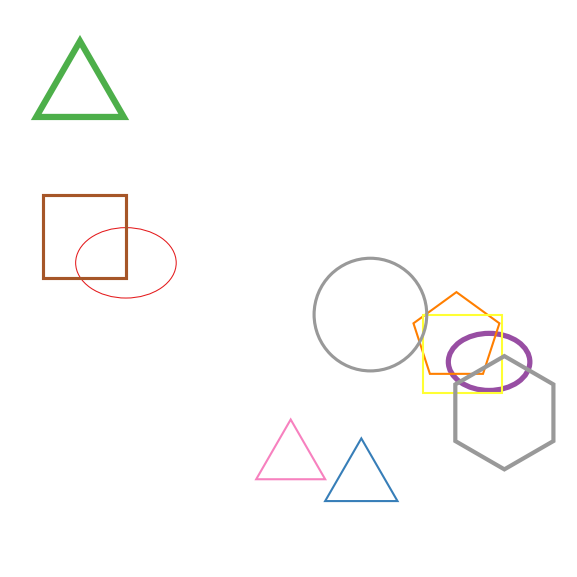[{"shape": "oval", "thickness": 0.5, "radius": 0.44, "center": [0.218, 0.544]}, {"shape": "triangle", "thickness": 1, "radius": 0.36, "center": [0.626, 0.168]}, {"shape": "triangle", "thickness": 3, "radius": 0.44, "center": [0.139, 0.84]}, {"shape": "oval", "thickness": 2.5, "radius": 0.35, "center": [0.847, 0.372]}, {"shape": "pentagon", "thickness": 1, "radius": 0.39, "center": [0.79, 0.415]}, {"shape": "square", "thickness": 1, "radius": 0.34, "center": [0.801, 0.387]}, {"shape": "square", "thickness": 1.5, "radius": 0.36, "center": [0.146, 0.589]}, {"shape": "triangle", "thickness": 1, "radius": 0.34, "center": [0.503, 0.204]}, {"shape": "circle", "thickness": 1.5, "radius": 0.49, "center": [0.641, 0.454]}, {"shape": "hexagon", "thickness": 2, "radius": 0.49, "center": [0.873, 0.284]}]